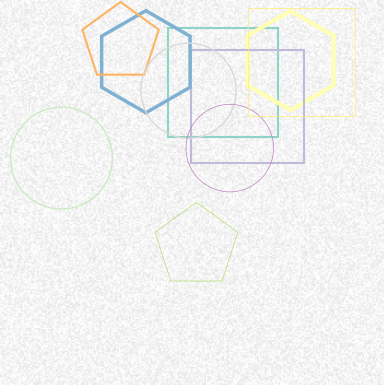[{"shape": "square", "thickness": 1.5, "radius": 0.71, "center": [0.579, 0.786]}, {"shape": "hexagon", "thickness": 3, "radius": 0.64, "center": [0.755, 0.843]}, {"shape": "square", "thickness": 1.5, "radius": 0.73, "center": [0.642, 0.723]}, {"shape": "hexagon", "thickness": 2.5, "radius": 0.66, "center": [0.379, 0.84]}, {"shape": "pentagon", "thickness": 1.5, "radius": 0.52, "center": [0.313, 0.891]}, {"shape": "pentagon", "thickness": 0.5, "radius": 0.57, "center": [0.51, 0.361]}, {"shape": "circle", "thickness": 1, "radius": 0.62, "center": [0.49, 0.764]}, {"shape": "circle", "thickness": 0.5, "radius": 0.57, "center": [0.597, 0.615]}, {"shape": "circle", "thickness": 1, "radius": 0.66, "center": [0.16, 0.589]}, {"shape": "square", "thickness": 0.5, "radius": 0.7, "center": [0.783, 0.839]}]